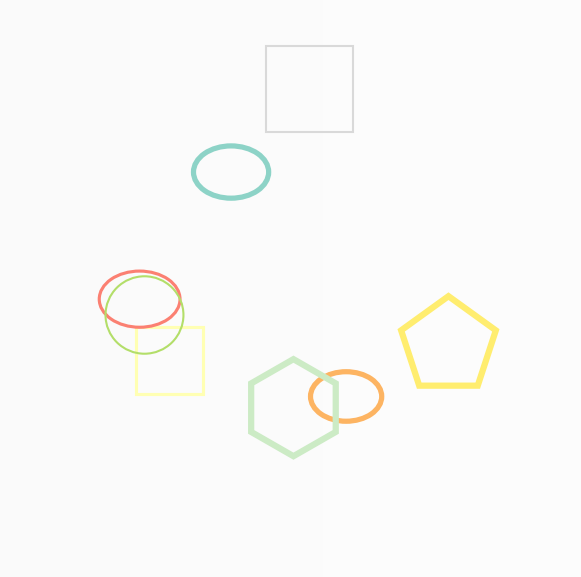[{"shape": "oval", "thickness": 2.5, "radius": 0.32, "center": [0.398, 0.701]}, {"shape": "square", "thickness": 1.5, "radius": 0.29, "center": [0.292, 0.375]}, {"shape": "oval", "thickness": 1.5, "radius": 0.35, "center": [0.24, 0.481]}, {"shape": "oval", "thickness": 2.5, "radius": 0.31, "center": [0.595, 0.313]}, {"shape": "circle", "thickness": 1, "radius": 0.34, "center": [0.249, 0.454]}, {"shape": "square", "thickness": 1, "radius": 0.37, "center": [0.533, 0.845]}, {"shape": "hexagon", "thickness": 3, "radius": 0.42, "center": [0.505, 0.293]}, {"shape": "pentagon", "thickness": 3, "radius": 0.43, "center": [0.772, 0.401]}]